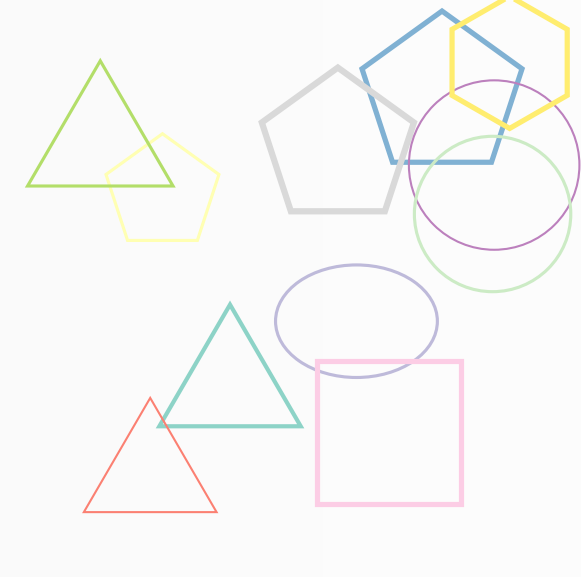[{"shape": "triangle", "thickness": 2, "radius": 0.7, "center": [0.396, 0.331]}, {"shape": "pentagon", "thickness": 1.5, "radius": 0.51, "center": [0.28, 0.665]}, {"shape": "oval", "thickness": 1.5, "radius": 0.7, "center": [0.613, 0.443]}, {"shape": "triangle", "thickness": 1, "radius": 0.66, "center": [0.258, 0.178]}, {"shape": "pentagon", "thickness": 2.5, "radius": 0.72, "center": [0.76, 0.835]}, {"shape": "triangle", "thickness": 1.5, "radius": 0.72, "center": [0.173, 0.749]}, {"shape": "square", "thickness": 2.5, "radius": 0.62, "center": [0.669, 0.25]}, {"shape": "pentagon", "thickness": 3, "radius": 0.69, "center": [0.581, 0.745]}, {"shape": "circle", "thickness": 1, "radius": 0.73, "center": [0.85, 0.713]}, {"shape": "circle", "thickness": 1.5, "radius": 0.67, "center": [0.847, 0.629]}, {"shape": "hexagon", "thickness": 2.5, "radius": 0.57, "center": [0.877, 0.891]}]